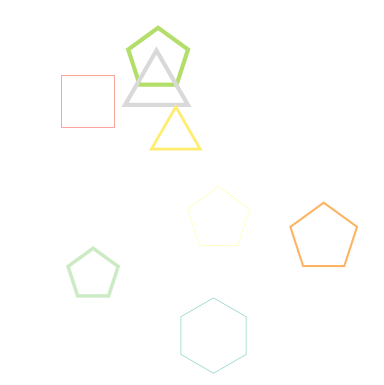[{"shape": "hexagon", "thickness": 0.5, "radius": 0.49, "center": [0.555, 0.128]}, {"shape": "pentagon", "thickness": 0.5, "radius": 0.42, "center": [0.568, 0.431]}, {"shape": "square", "thickness": 0.5, "radius": 0.34, "center": [0.227, 0.738]}, {"shape": "pentagon", "thickness": 1.5, "radius": 0.46, "center": [0.841, 0.383]}, {"shape": "pentagon", "thickness": 3, "radius": 0.41, "center": [0.411, 0.846]}, {"shape": "triangle", "thickness": 3, "radius": 0.47, "center": [0.406, 0.775]}, {"shape": "pentagon", "thickness": 2.5, "radius": 0.34, "center": [0.242, 0.287]}, {"shape": "triangle", "thickness": 2, "radius": 0.37, "center": [0.457, 0.649]}]